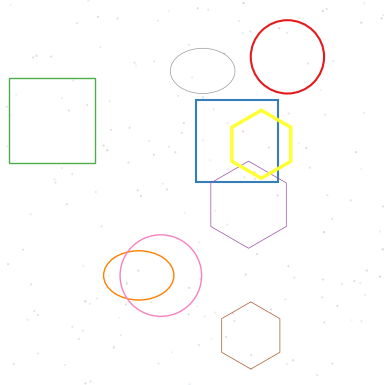[{"shape": "circle", "thickness": 1.5, "radius": 0.48, "center": [0.747, 0.852]}, {"shape": "square", "thickness": 1.5, "radius": 0.53, "center": [0.616, 0.634]}, {"shape": "square", "thickness": 1, "radius": 0.56, "center": [0.135, 0.687]}, {"shape": "hexagon", "thickness": 0.5, "radius": 0.57, "center": [0.646, 0.468]}, {"shape": "oval", "thickness": 1, "radius": 0.46, "center": [0.36, 0.285]}, {"shape": "hexagon", "thickness": 2.5, "radius": 0.44, "center": [0.679, 0.625]}, {"shape": "hexagon", "thickness": 0.5, "radius": 0.44, "center": [0.651, 0.129]}, {"shape": "circle", "thickness": 1, "radius": 0.53, "center": [0.418, 0.284]}, {"shape": "oval", "thickness": 0.5, "radius": 0.42, "center": [0.526, 0.816]}]